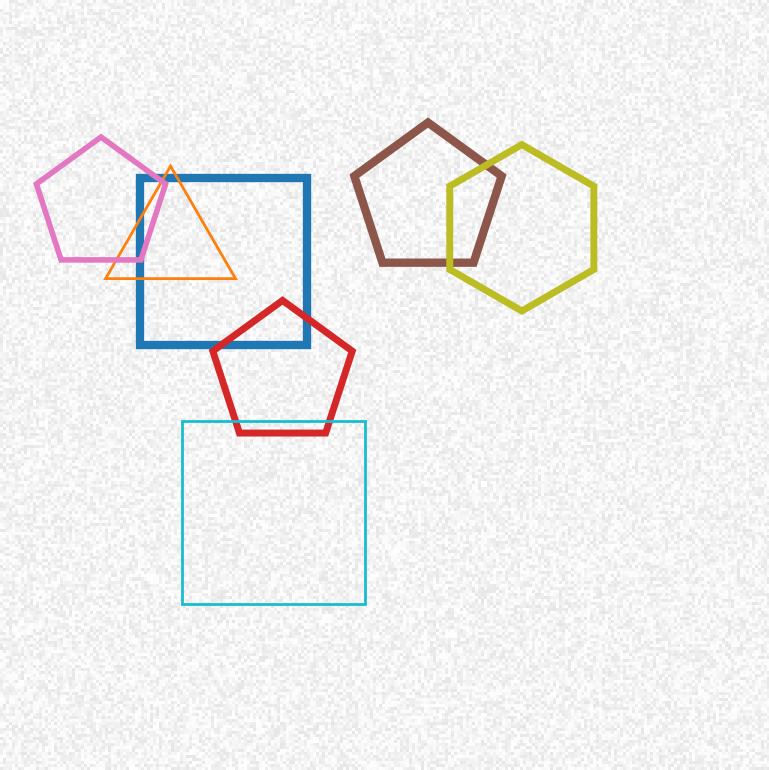[{"shape": "square", "thickness": 3, "radius": 0.54, "center": [0.29, 0.661]}, {"shape": "triangle", "thickness": 1, "radius": 0.49, "center": [0.221, 0.687]}, {"shape": "pentagon", "thickness": 2.5, "radius": 0.48, "center": [0.367, 0.515]}, {"shape": "pentagon", "thickness": 3, "radius": 0.5, "center": [0.556, 0.74]}, {"shape": "pentagon", "thickness": 2, "radius": 0.44, "center": [0.131, 0.734]}, {"shape": "hexagon", "thickness": 2.5, "radius": 0.54, "center": [0.678, 0.704]}, {"shape": "square", "thickness": 1, "radius": 0.59, "center": [0.355, 0.334]}]